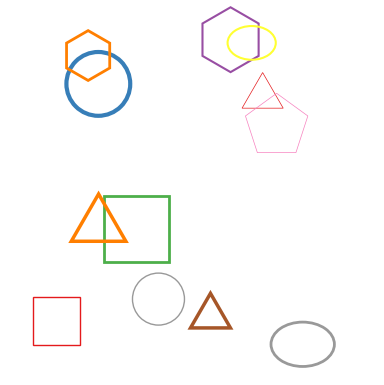[{"shape": "triangle", "thickness": 0.5, "radius": 0.31, "center": [0.682, 0.75]}, {"shape": "square", "thickness": 1, "radius": 0.31, "center": [0.146, 0.166]}, {"shape": "circle", "thickness": 3, "radius": 0.41, "center": [0.255, 0.782]}, {"shape": "square", "thickness": 2, "radius": 0.43, "center": [0.355, 0.405]}, {"shape": "hexagon", "thickness": 1.5, "radius": 0.42, "center": [0.599, 0.897]}, {"shape": "hexagon", "thickness": 2, "radius": 0.32, "center": [0.229, 0.856]}, {"shape": "triangle", "thickness": 2.5, "radius": 0.41, "center": [0.256, 0.414]}, {"shape": "oval", "thickness": 1.5, "radius": 0.31, "center": [0.654, 0.889]}, {"shape": "triangle", "thickness": 2.5, "radius": 0.3, "center": [0.547, 0.178]}, {"shape": "pentagon", "thickness": 0.5, "radius": 0.43, "center": [0.719, 0.672]}, {"shape": "oval", "thickness": 2, "radius": 0.41, "center": [0.786, 0.106]}, {"shape": "circle", "thickness": 1, "radius": 0.34, "center": [0.412, 0.223]}]